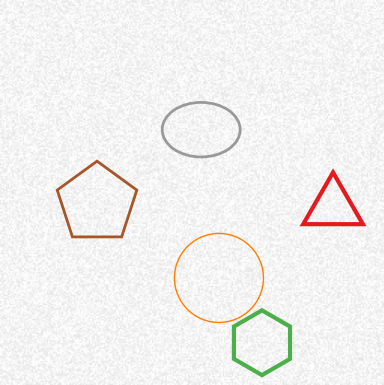[{"shape": "triangle", "thickness": 3, "radius": 0.45, "center": [0.865, 0.463]}, {"shape": "hexagon", "thickness": 3, "radius": 0.42, "center": [0.68, 0.11]}, {"shape": "circle", "thickness": 1, "radius": 0.58, "center": [0.569, 0.278]}, {"shape": "pentagon", "thickness": 2, "radius": 0.54, "center": [0.252, 0.473]}, {"shape": "oval", "thickness": 2, "radius": 0.51, "center": [0.523, 0.663]}]